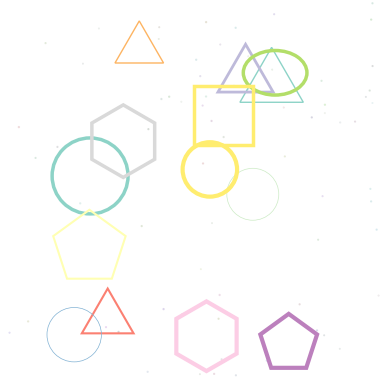[{"shape": "triangle", "thickness": 1, "radius": 0.48, "center": [0.705, 0.782]}, {"shape": "circle", "thickness": 2.5, "radius": 0.49, "center": [0.234, 0.543]}, {"shape": "pentagon", "thickness": 1.5, "radius": 0.49, "center": [0.232, 0.356]}, {"shape": "triangle", "thickness": 2, "radius": 0.41, "center": [0.638, 0.802]}, {"shape": "triangle", "thickness": 1.5, "radius": 0.39, "center": [0.28, 0.173]}, {"shape": "circle", "thickness": 0.5, "radius": 0.35, "center": [0.193, 0.131]}, {"shape": "triangle", "thickness": 1, "radius": 0.36, "center": [0.362, 0.873]}, {"shape": "oval", "thickness": 2.5, "radius": 0.41, "center": [0.715, 0.811]}, {"shape": "hexagon", "thickness": 3, "radius": 0.45, "center": [0.536, 0.127]}, {"shape": "hexagon", "thickness": 2.5, "radius": 0.47, "center": [0.32, 0.633]}, {"shape": "pentagon", "thickness": 3, "radius": 0.39, "center": [0.75, 0.107]}, {"shape": "circle", "thickness": 0.5, "radius": 0.34, "center": [0.657, 0.495]}, {"shape": "circle", "thickness": 3, "radius": 0.35, "center": [0.545, 0.56]}, {"shape": "square", "thickness": 2.5, "radius": 0.39, "center": [0.581, 0.7]}]